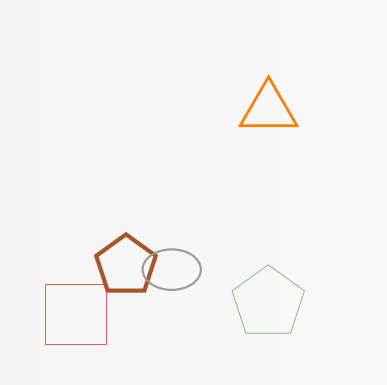[{"shape": "square", "thickness": 0.5, "radius": 0.39, "center": [0.195, 0.184]}, {"shape": "pentagon", "thickness": 0.5, "radius": 0.49, "center": [0.692, 0.214]}, {"shape": "triangle", "thickness": 2, "radius": 0.42, "center": [0.693, 0.716]}, {"shape": "pentagon", "thickness": 3, "radius": 0.4, "center": [0.325, 0.311]}, {"shape": "oval", "thickness": 1.5, "radius": 0.38, "center": [0.443, 0.3]}]